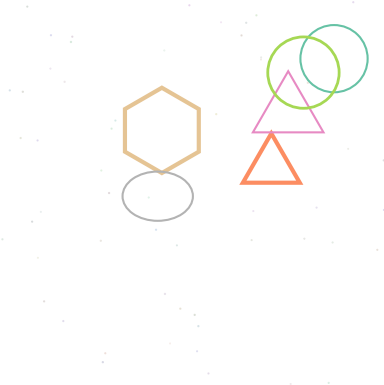[{"shape": "circle", "thickness": 1.5, "radius": 0.44, "center": [0.868, 0.848]}, {"shape": "triangle", "thickness": 3, "radius": 0.43, "center": [0.705, 0.568]}, {"shape": "triangle", "thickness": 1.5, "radius": 0.53, "center": [0.749, 0.709]}, {"shape": "circle", "thickness": 2, "radius": 0.46, "center": [0.788, 0.811]}, {"shape": "hexagon", "thickness": 3, "radius": 0.55, "center": [0.42, 0.661]}, {"shape": "oval", "thickness": 1.5, "radius": 0.46, "center": [0.41, 0.49]}]